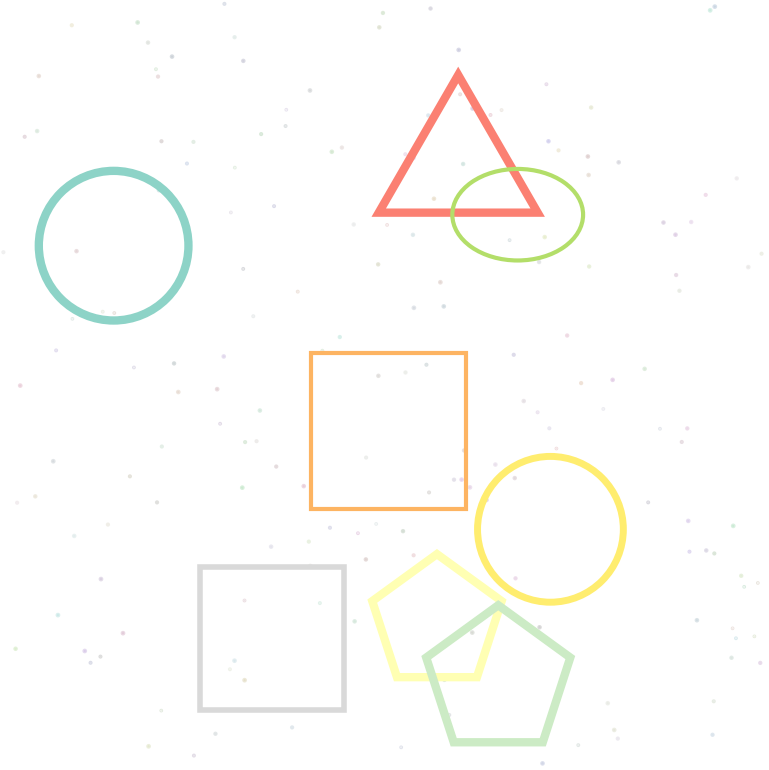[{"shape": "circle", "thickness": 3, "radius": 0.49, "center": [0.148, 0.681]}, {"shape": "pentagon", "thickness": 3, "radius": 0.44, "center": [0.567, 0.192]}, {"shape": "triangle", "thickness": 3, "radius": 0.6, "center": [0.595, 0.783]}, {"shape": "square", "thickness": 1.5, "radius": 0.51, "center": [0.505, 0.44]}, {"shape": "oval", "thickness": 1.5, "radius": 0.42, "center": [0.672, 0.721]}, {"shape": "square", "thickness": 2, "radius": 0.47, "center": [0.353, 0.171]}, {"shape": "pentagon", "thickness": 3, "radius": 0.49, "center": [0.647, 0.116]}, {"shape": "circle", "thickness": 2.5, "radius": 0.47, "center": [0.715, 0.313]}]